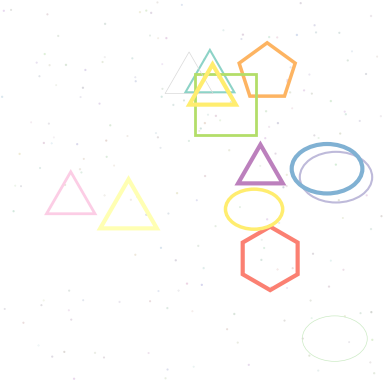[{"shape": "triangle", "thickness": 1.5, "radius": 0.37, "center": [0.545, 0.797]}, {"shape": "triangle", "thickness": 3, "radius": 0.42, "center": [0.334, 0.449]}, {"shape": "oval", "thickness": 1.5, "radius": 0.47, "center": [0.873, 0.54]}, {"shape": "hexagon", "thickness": 3, "radius": 0.41, "center": [0.702, 0.329]}, {"shape": "oval", "thickness": 3, "radius": 0.46, "center": [0.849, 0.562]}, {"shape": "pentagon", "thickness": 2.5, "radius": 0.38, "center": [0.694, 0.812]}, {"shape": "square", "thickness": 2, "radius": 0.4, "center": [0.585, 0.728]}, {"shape": "triangle", "thickness": 2, "radius": 0.36, "center": [0.184, 0.481]}, {"shape": "triangle", "thickness": 0.5, "radius": 0.36, "center": [0.491, 0.793]}, {"shape": "triangle", "thickness": 3, "radius": 0.34, "center": [0.676, 0.557]}, {"shape": "oval", "thickness": 0.5, "radius": 0.42, "center": [0.87, 0.12]}, {"shape": "triangle", "thickness": 3, "radius": 0.35, "center": [0.552, 0.763]}, {"shape": "oval", "thickness": 2.5, "radius": 0.37, "center": [0.66, 0.457]}]